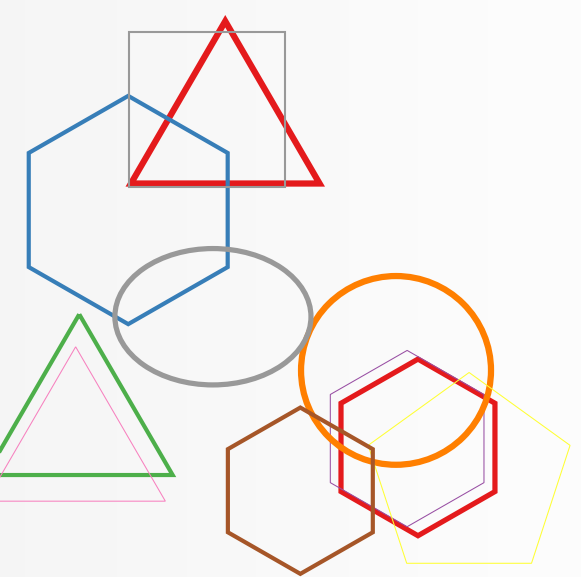[{"shape": "hexagon", "thickness": 2.5, "radius": 0.76, "center": [0.719, 0.224]}, {"shape": "triangle", "thickness": 3, "radius": 0.94, "center": [0.388, 0.775]}, {"shape": "hexagon", "thickness": 2, "radius": 0.99, "center": [0.221, 0.635]}, {"shape": "triangle", "thickness": 2, "radius": 0.93, "center": [0.136, 0.269]}, {"shape": "hexagon", "thickness": 0.5, "radius": 0.76, "center": [0.7, 0.24]}, {"shape": "circle", "thickness": 3, "radius": 0.82, "center": [0.681, 0.358]}, {"shape": "pentagon", "thickness": 0.5, "radius": 0.91, "center": [0.807, 0.171]}, {"shape": "hexagon", "thickness": 2, "radius": 0.72, "center": [0.517, 0.149]}, {"shape": "triangle", "thickness": 0.5, "radius": 0.89, "center": [0.13, 0.22]}, {"shape": "square", "thickness": 1, "radius": 0.67, "center": [0.356, 0.809]}, {"shape": "oval", "thickness": 2.5, "radius": 0.84, "center": [0.366, 0.451]}]